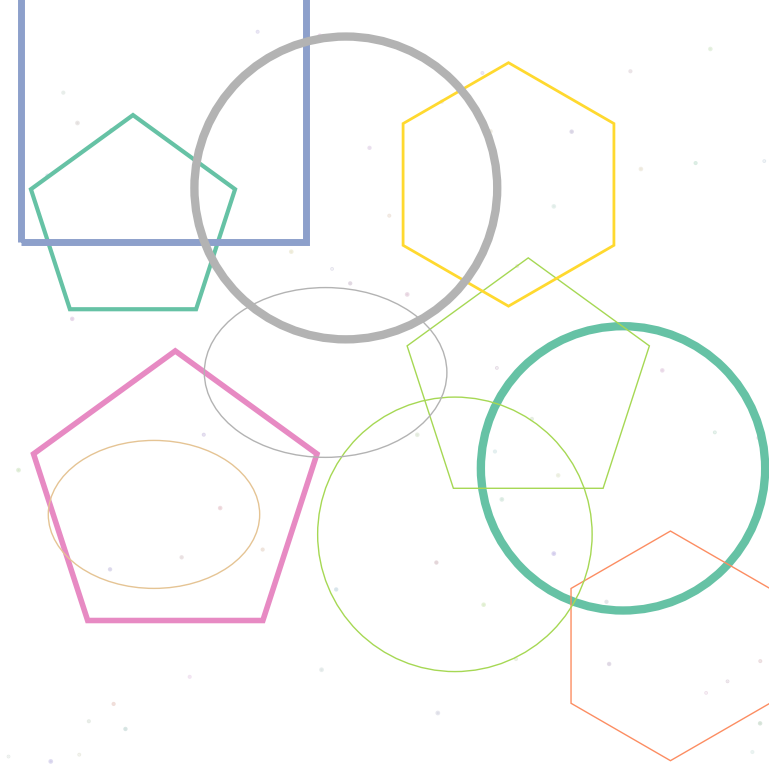[{"shape": "pentagon", "thickness": 1.5, "radius": 0.7, "center": [0.173, 0.711]}, {"shape": "circle", "thickness": 3, "radius": 0.92, "center": [0.809, 0.392]}, {"shape": "hexagon", "thickness": 0.5, "radius": 0.75, "center": [0.871, 0.161]}, {"shape": "square", "thickness": 2.5, "radius": 0.92, "center": [0.212, 0.871]}, {"shape": "pentagon", "thickness": 2, "radius": 0.97, "center": [0.228, 0.351]}, {"shape": "pentagon", "thickness": 0.5, "radius": 0.83, "center": [0.686, 0.5]}, {"shape": "circle", "thickness": 0.5, "radius": 0.89, "center": [0.591, 0.306]}, {"shape": "hexagon", "thickness": 1, "radius": 0.79, "center": [0.66, 0.76]}, {"shape": "oval", "thickness": 0.5, "radius": 0.69, "center": [0.2, 0.332]}, {"shape": "oval", "thickness": 0.5, "radius": 0.79, "center": [0.423, 0.516]}, {"shape": "circle", "thickness": 3, "radius": 0.98, "center": [0.449, 0.756]}]